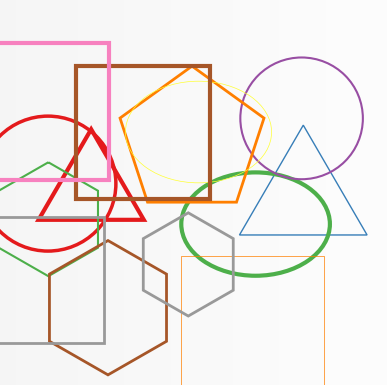[{"shape": "triangle", "thickness": 3, "radius": 0.78, "center": [0.235, 0.507]}, {"shape": "circle", "thickness": 2.5, "radius": 0.88, "center": [0.124, 0.523]}, {"shape": "triangle", "thickness": 1, "radius": 0.95, "center": [0.783, 0.485]}, {"shape": "hexagon", "thickness": 1.5, "radius": 0.74, "center": [0.125, 0.431]}, {"shape": "oval", "thickness": 3, "radius": 0.96, "center": [0.66, 0.418]}, {"shape": "circle", "thickness": 1.5, "radius": 0.79, "center": [0.778, 0.693]}, {"shape": "pentagon", "thickness": 2, "radius": 0.98, "center": [0.496, 0.633]}, {"shape": "square", "thickness": 0.5, "radius": 0.92, "center": [0.652, 0.151]}, {"shape": "oval", "thickness": 0.5, "radius": 0.94, "center": [0.512, 0.657]}, {"shape": "hexagon", "thickness": 2, "radius": 0.87, "center": [0.279, 0.201]}, {"shape": "square", "thickness": 3, "radius": 0.86, "center": [0.368, 0.655]}, {"shape": "square", "thickness": 3, "radius": 0.89, "center": [0.104, 0.71]}, {"shape": "square", "thickness": 2, "radius": 0.82, "center": [0.105, 0.273]}, {"shape": "hexagon", "thickness": 2, "radius": 0.67, "center": [0.486, 0.313]}]